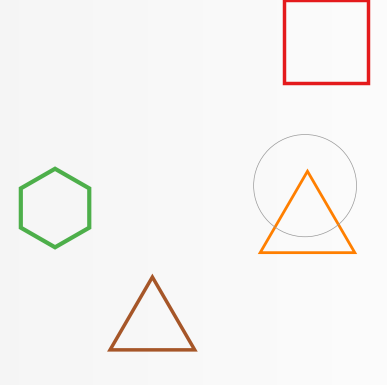[{"shape": "square", "thickness": 2.5, "radius": 0.54, "center": [0.842, 0.891]}, {"shape": "hexagon", "thickness": 3, "radius": 0.51, "center": [0.142, 0.46]}, {"shape": "triangle", "thickness": 2, "radius": 0.7, "center": [0.794, 0.414]}, {"shape": "triangle", "thickness": 2.5, "radius": 0.63, "center": [0.393, 0.154]}, {"shape": "circle", "thickness": 0.5, "radius": 0.66, "center": [0.787, 0.518]}]